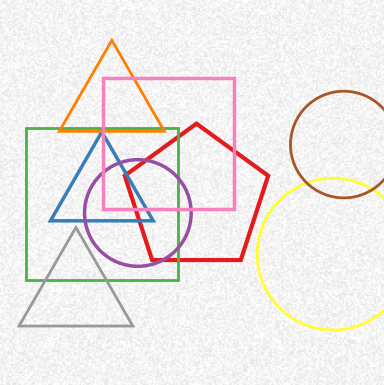[{"shape": "pentagon", "thickness": 3, "radius": 0.98, "center": [0.51, 0.483]}, {"shape": "triangle", "thickness": 2.5, "radius": 0.77, "center": [0.265, 0.503]}, {"shape": "square", "thickness": 2, "radius": 0.99, "center": [0.265, 0.47]}, {"shape": "circle", "thickness": 2.5, "radius": 0.69, "center": [0.358, 0.447]}, {"shape": "triangle", "thickness": 2, "radius": 0.79, "center": [0.291, 0.738]}, {"shape": "circle", "thickness": 2, "radius": 0.99, "center": [0.865, 0.34]}, {"shape": "circle", "thickness": 2, "radius": 0.69, "center": [0.893, 0.625]}, {"shape": "square", "thickness": 2.5, "radius": 0.85, "center": [0.437, 0.627]}, {"shape": "triangle", "thickness": 2, "radius": 0.85, "center": [0.197, 0.239]}]